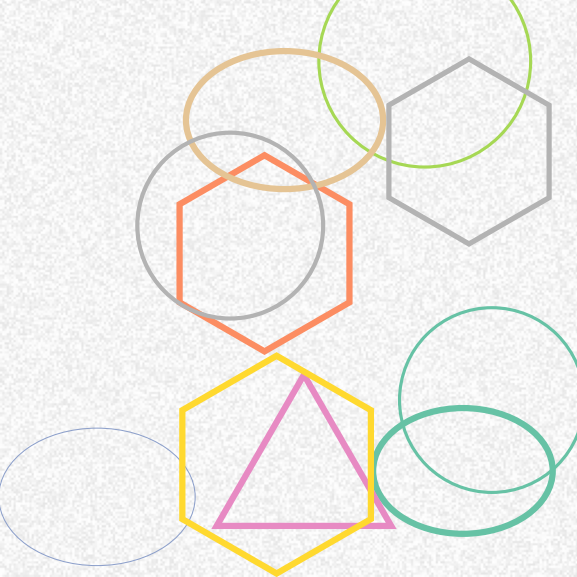[{"shape": "oval", "thickness": 3, "radius": 0.78, "center": [0.802, 0.184]}, {"shape": "circle", "thickness": 1.5, "radius": 0.8, "center": [0.852, 0.306]}, {"shape": "hexagon", "thickness": 3, "radius": 0.85, "center": [0.458, 0.56]}, {"shape": "oval", "thickness": 0.5, "radius": 0.85, "center": [0.168, 0.139]}, {"shape": "triangle", "thickness": 3, "radius": 0.87, "center": [0.526, 0.176]}, {"shape": "circle", "thickness": 1.5, "radius": 0.92, "center": [0.735, 0.893]}, {"shape": "hexagon", "thickness": 3, "radius": 0.94, "center": [0.479, 0.195]}, {"shape": "oval", "thickness": 3, "radius": 0.85, "center": [0.493, 0.791]}, {"shape": "hexagon", "thickness": 2.5, "radius": 0.8, "center": [0.812, 0.737]}, {"shape": "circle", "thickness": 2, "radius": 0.8, "center": [0.399, 0.608]}]